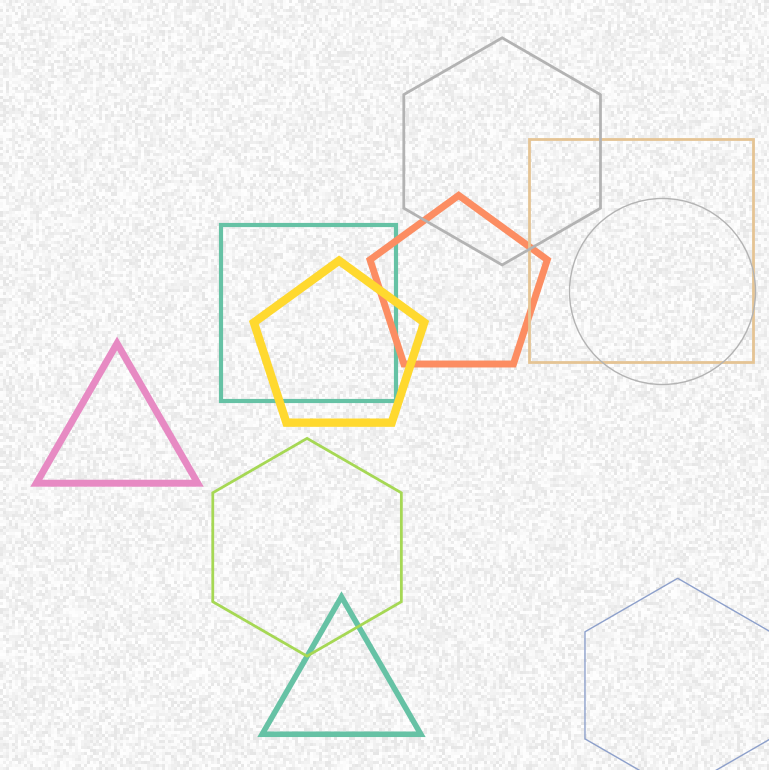[{"shape": "triangle", "thickness": 2, "radius": 0.59, "center": [0.443, 0.106]}, {"shape": "square", "thickness": 1.5, "radius": 0.57, "center": [0.4, 0.593]}, {"shape": "pentagon", "thickness": 2.5, "radius": 0.61, "center": [0.596, 0.625]}, {"shape": "hexagon", "thickness": 0.5, "radius": 0.7, "center": [0.88, 0.11]}, {"shape": "triangle", "thickness": 2.5, "radius": 0.61, "center": [0.152, 0.433]}, {"shape": "hexagon", "thickness": 1, "radius": 0.71, "center": [0.399, 0.289]}, {"shape": "pentagon", "thickness": 3, "radius": 0.58, "center": [0.44, 0.545]}, {"shape": "square", "thickness": 1, "radius": 0.72, "center": [0.832, 0.675]}, {"shape": "hexagon", "thickness": 1, "radius": 0.74, "center": [0.652, 0.803]}, {"shape": "circle", "thickness": 0.5, "radius": 0.6, "center": [0.86, 0.621]}]